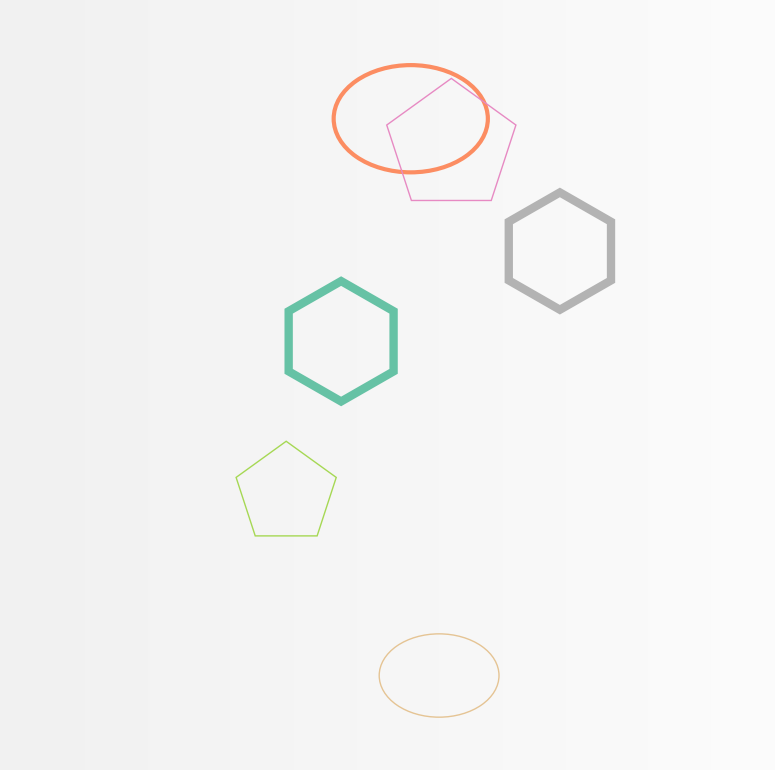[{"shape": "hexagon", "thickness": 3, "radius": 0.39, "center": [0.44, 0.557]}, {"shape": "oval", "thickness": 1.5, "radius": 0.5, "center": [0.53, 0.846]}, {"shape": "pentagon", "thickness": 0.5, "radius": 0.44, "center": [0.582, 0.811]}, {"shape": "pentagon", "thickness": 0.5, "radius": 0.34, "center": [0.369, 0.359]}, {"shape": "oval", "thickness": 0.5, "radius": 0.39, "center": [0.567, 0.123]}, {"shape": "hexagon", "thickness": 3, "radius": 0.38, "center": [0.722, 0.674]}]